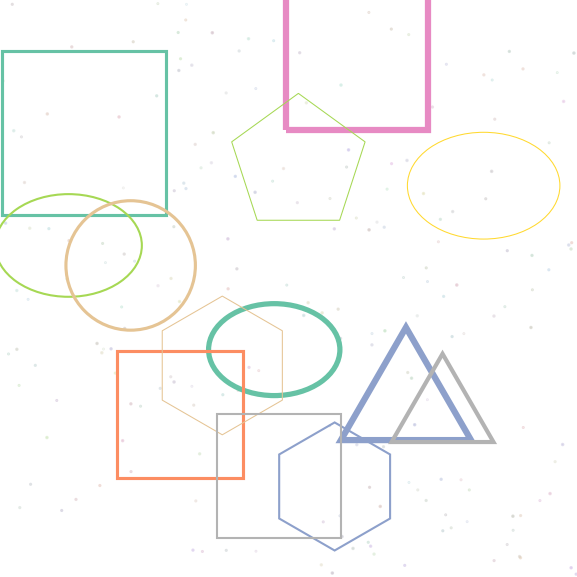[{"shape": "square", "thickness": 1.5, "radius": 0.71, "center": [0.145, 0.768]}, {"shape": "oval", "thickness": 2.5, "radius": 0.57, "center": [0.475, 0.394]}, {"shape": "square", "thickness": 1.5, "radius": 0.55, "center": [0.312, 0.281]}, {"shape": "hexagon", "thickness": 1, "radius": 0.55, "center": [0.579, 0.157]}, {"shape": "triangle", "thickness": 3, "radius": 0.65, "center": [0.703, 0.302]}, {"shape": "square", "thickness": 3, "radius": 0.62, "center": [0.618, 0.898]}, {"shape": "pentagon", "thickness": 0.5, "radius": 0.61, "center": [0.517, 0.716]}, {"shape": "oval", "thickness": 1, "radius": 0.63, "center": [0.119, 0.574]}, {"shape": "oval", "thickness": 0.5, "radius": 0.66, "center": [0.837, 0.678]}, {"shape": "circle", "thickness": 1.5, "radius": 0.56, "center": [0.226, 0.539]}, {"shape": "hexagon", "thickness": 0.5, "radius": 0.6, "center": [0.385, 0.366]}, {"shape": "triangle", "thickness": 2, "radius": 0.51, "center": [0.766, 0.285]}, {"shape": "square", "thickness": 1, "radius": 0.54, "center": [0.484, 0.175]}]